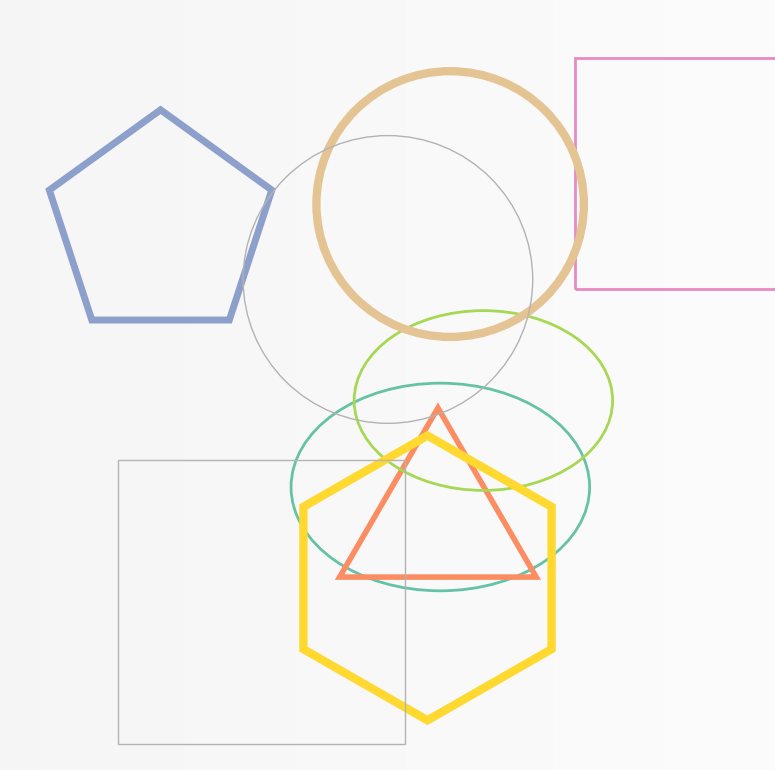[{"shape": "oval", "thickness": 1, "radius": 0.96, "center": [0.568, 0.368]}, {"shape": "triangle", "thickness": 2, "radius": 0.73, "center": [0.565, 0.324]}, {"shape": "pentagon", "thickness": 2.5, "radius": 0.75, "center": [0.207, 0.706]}, {"shape": "square", "thickness": 1, "radius": 0.75, "center": [0.892, 0.775]}, {"shape": "oval", "thickness": 1, "radius": 0.83, "center": [0.624, 0.48]}, {"shape": "hexagon", "thickness": 3, "radius": 0.92, "center": [0.552, 0.249]}, {"shape": "circle", "thickness": 3, "radius": 0.86, "center": [0.581, 0.735]}, {"shape": "square", "thickness": 0.5, "radius": 0.92, "center": [0.337, 0.218]}, {"shape": "circle", "thickness": 0.5, "radius": 0.93, "center": [0.501, 0.637]}]